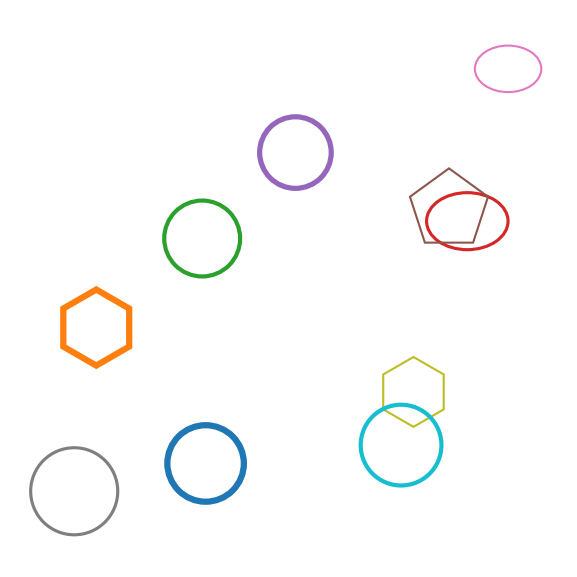[{"shape": "circle", "thickness": 3, "radius": 0.33, "center": [0.356, 0.197]}, {"shape": "hexagon", "thickness": 3, "radius": 0.33, "center": [0.167, 0.432]}, {"shape": "circle", "thickness": 2, "radius": 0.33, "center": [0.35, 0.586]}, {"shape": "oval", "thickness": 1.5, "radius": 0.35, "center": [0.809, 0.616]}, {"shape": "circle", "thickness": 2.5, "radius": 0.31, "center": [0.512, 0.735]}, {"shape": "pentagon", "thickness": 1, "radius": 0.36, "center": [0.777, 0.636]}, {"shape": "oval", "thickness": 1, "radius": 0.29, "center": [0.88, 0.88]}, {"shape": "circle", "thickness": 1.5, "radius": 0.38, "center": [0.129, 0.148]}, {"shape": "hexagon", "thickness": 1, "radius": 0.3, "center": [0.716, 0.32]}, {"shape": "circle", "thickness": 2, "radius": 0.35, "center": [0.695, 0.228]}]